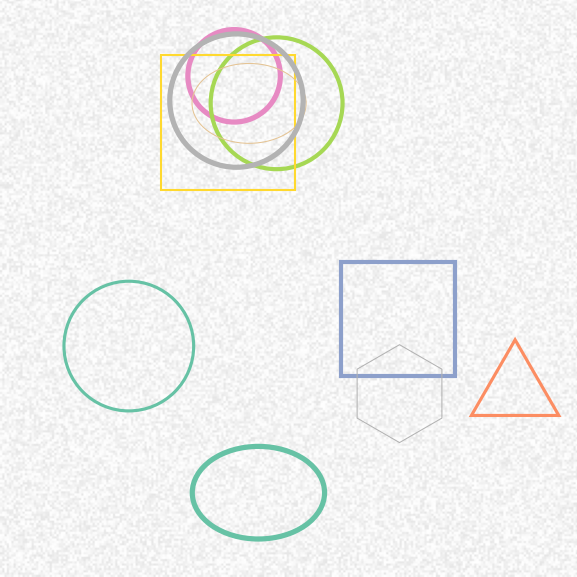[{"shape": "circle", "thickness": 1.5, "radius": 0.56, "center": [0.223, 0.4]}, {"shape": "oval", "thickness": 2.5, "radius": 0.57, "center": [0.447, 0.146]}, {"shape": "triangle", "thickness": 1.5, "radius": 0.44, "center": [0.892, 0.323]}, {"shape": "square", "thickness": 2, "radius": 0.49, "center": [0.689, 0.446]}, {"shape": "circle", "thickness": 2.5, "radius": 0.4, "center": [0.405, 0.868]}, {"shape": "circle", "thickness": 2, "radius": 0.57, "center": [0.479, 0.82]}, {"shape": "square", "thickness": 1, "radius": 0.58, "center": [0.395, 0.787]}, {"shape": "oval", "thickness": 0.5, "radius": 0.49, "center": [0.431, 0.82]}, {"shape": "hexagon", "thickness": 0.5, "radius": 0.42, "center": [0.692, 0.318]}, {"shape": "circle", "thickness": 2.5, "radius": 0.58, "center": [0.409, 0.825]}]